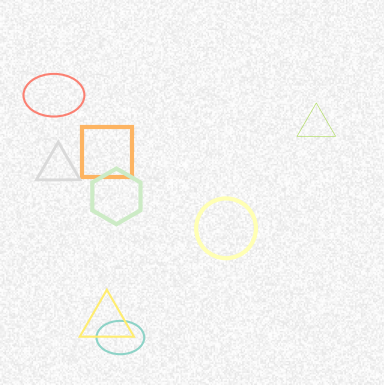[{"shape": "oval", "thickness": 1.5, "radius": 0.31, "center": [0.313, 0.123]}, {"shape": "circle", "thickness": 3, "radius": 0.39, "center": [0.587, 0.407]}, {"shape": "oval", "thickness": 1.5, "radius": 0.4, "center": [0.14, 0.753]}, {"shape": "square", "thickness": 3, "radius": 0.32, "center": [0.279, 0.606]}, {"shape": "triangle", "thickness": 0.5, "radius": 0.29, "center": [0.822, 0.675]}, {"shape": "triangle", "thickness": 2, "radius": 0.33, "center": [0.151, 0.566]}, {"shape": "hexagon", "thickness": 3, "radius": 0.36, "center": [0.302, 0.49]}, {"shape": "triangle", "thickness": 1.5, "radius": 0.41, "center": [0.278, 0.166]}]